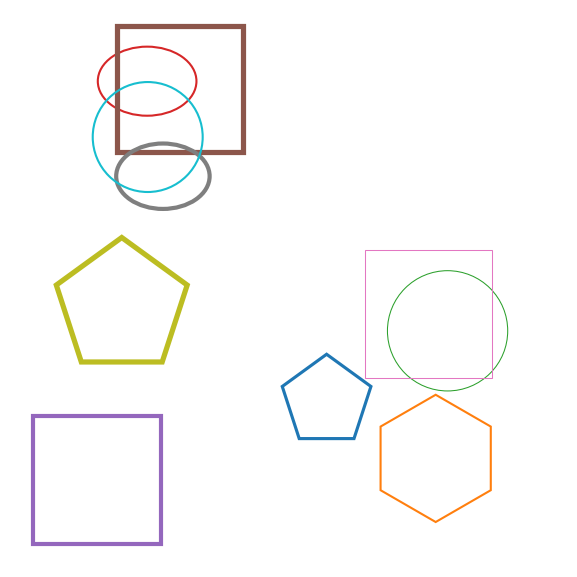[{"shape": "pentagon", "thickness": 1.5, "radius": 0.4, "center": [0.566, 0.305]}, {"shape": "hexagon", "thickness": 1, "radius": 0.55, "center": [0.754, 0.205]}, {"shape": "circle", "thickness": 0.5, "radius": 0.52, "center": [0.775, 0.426]}, {"shape": "oval", "thickness": 1, "radius": 0.43, "center": [0.255, 0.859]}, {"shape": "square", "thickness": 2, "radius": 0.55, "center": [0.168, 0.168]}, {"shape": "square", "thickness": 2.5, "radius": 0.55, "center": [0.311, 0.844]}, {"shape": "square", "thickness": 0.5, "radius": 0.55, "center": [0.742, 0.455]}, {"shape": "oval", "thickness": 2, "radius": 0.4, "center": [0.282, 0.694]}, {"shape": "pentagon", "thickness": 2.5, "radius": 0.6, "center": [0.211, 0.469]}, {"shape": "circle", "thickness": 1, "radius": 0.48, "center": [0.256, 0.762]}]